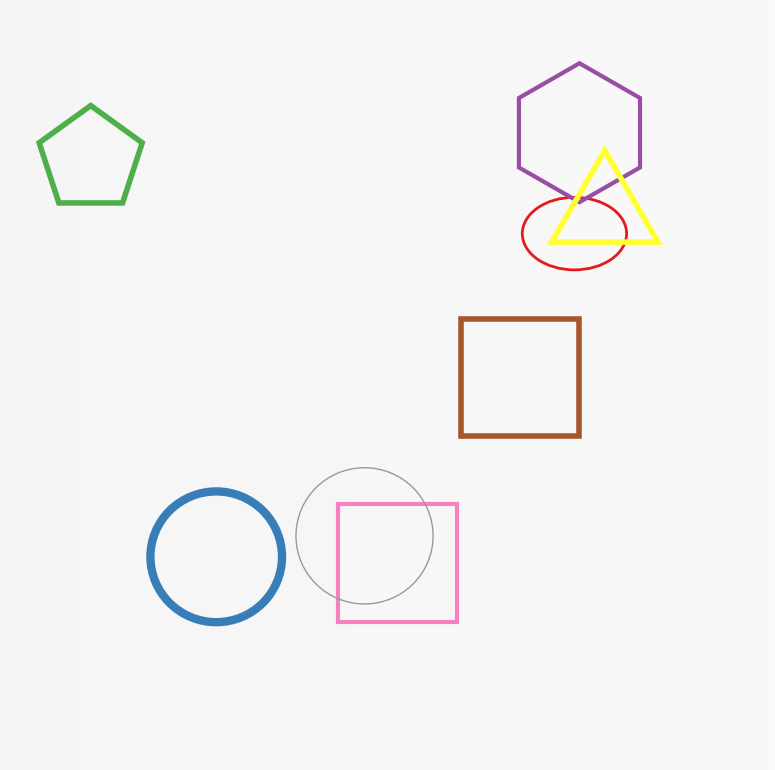[{"shape": "oval", "thickness": 1, "radius": 0.34, "center": [0.741, 0.697]}, {"shape": "circle", "thickness": 3, "radius": 0.42, "center": [0.279, 0.277]}, {"shape": "pentagon", "thickness": 2, "radius": 0.35, "center": [0.117, 0.793]}, {"shape": "hexagon", "thickness": 1.5, "radius": 0.45, "center": [0.748, 0.828]}, {"shape": "triangle", "thickness": 2, "radius": 0.4, "center": [0.78, 0.725]}, {"shape": "square", "thickness": 2, "radius": 0.38, "center": [0.671, 0.509]}, {"shape": "square", "thickness": 1.5, "radius": 0.38, "center": [0.513, 0.269]}, {"shape": "circle", "thickness": 0.5, "radius": 0.44, "center": [0.47, 0.304]}]